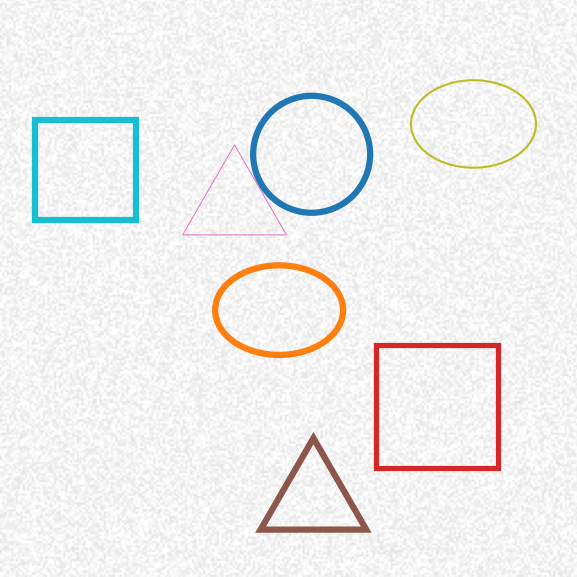[{"shape": "circle", "thickness": 3, "radius": 0.51, "center": [0.54, 0.732]}, {"shape": "oval", "thickness": 3, "radius": 0.55, "center": [0.483, 0.462]}, {"shape": "square", "thickness": 2.5, "radius": 0.53, "center": [0.756, 0.295]}, {"shape": "triangle", "thickness": 3, "radius": 0.53, "center": [0.543, 0.135]}, {"shape": "triangle", "thickness": 0.5, "radius": 0.52, "center": [0.406, 0.644]}, {"shape": "oval", "thickness": 1, "radius": 0.54, "center": [0.82, 0.784]}, {"shape": "square", "thickness": 3, "radius": 0.43, "center": [0.148, 0.704]}]